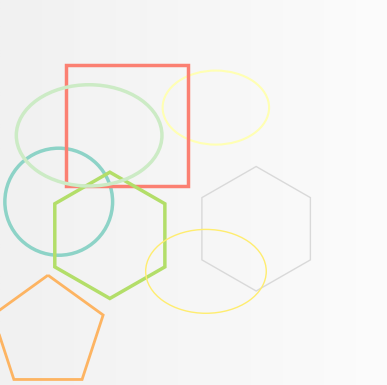[{"shape": "circle", "thickness": 2.5, "radius": 0.7, "center": [0.152, 0.476]}, {"shape": "oval", "thickness": 1.5, "radius": 0.69, "center": [0.557, 0.721]}, {"shape": "square", "thickness": 2.5, "radius": 0.79, "center": [0.327, 0.674]}, {"shape": "pentagon", "thickness": 2, "radius": 0.75, "center": [0.124, 0.135]}, {"shape": "hexagon", "thickness": 2.5, "radius": 0.82, "center": [0.283, 0.389]}, {"shape": "hexagon", "thickness": 1, "radius": 0.81, "center": [0.661, 0.406]}, {"shape": "oval", "thickness": 2.5, "radius": 0.94, "center": [0.23, 0.648]}, {"shape": "oval", "thickness": 1, "radius": 0.78, "center": [0.532, 0.295]}]